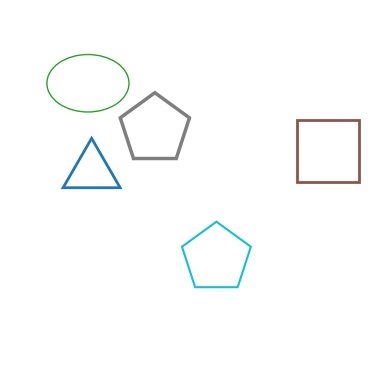[{"shape": "triangle", "thickness": 2, "radius": 0.43, "center": [0.238, 0.555]}, {"shape": "oval", "thickness": 1, "radius": 0.53, "center": [0.228, 0.784]}, {"shape": "square", "thickness": 2, "radius": 0.4, "center": [0.851, 0.608]}, {"shape": "pentagon", "thickness": 2.5, "radius": 0.47, "center": [0.402, 0.665]}, {"shape": "pentagon", "thickness": 1.5, "radius": 0.47, "center": [0.562, 0.33]}]